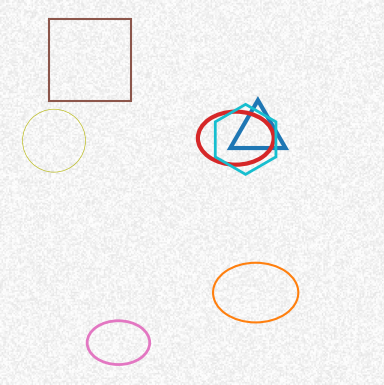[{"shape": "triangle", "thickness": 3, "radius": 0.41, "center": [0.67, 0.657]}, {"shape": "oval", "thickness": 1.5, "radius": 0.55, "center": [0.664, 0.24]}, {"shape": "oval", "thickness": 3, "radius": 0.49, "center": [0.612, 0.641]}, {"shape": "square", "thickness": 1.5, "radius": 0.53, "center": [0.233, 0.844]}, {"shape": "oval", "thickness": 2, "radius": 0.41, "center": [0.308, 0.11]}, {"shape": "circle", "thickness": 0.5, "radius": 0.41, "center": [0.14, 0.635]}, {"shape": "hexagon", "thickness": 2, "radius": 0.45, "center": [0.638, 0.638]}]